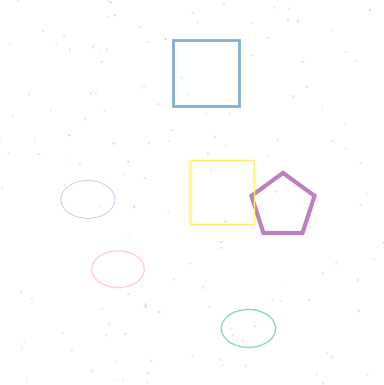[{"shape": "oval", "thickness": 1, "radius": 0.35, "center": [0.645, 0.147]}, {"shape": "oval", "thickness": 0.5, "radius": 0.35, "center": [0.228, 0.482]}, {"shape": "square", "thickness": 2, "radius": 0.43, "center": [0.536, 0.81]}, {"shape": "oval", "thickness": 1, "radius": 0.34, "center": [0.307, 0.301]}, {"shape": "pentagon", "thickness": 3, "radius": 0.43, "center": [0.735, 0.465]}, {"shape": "square", "thickness": 1, "radius": 0.41, "center": [0.577, 0.501]}]